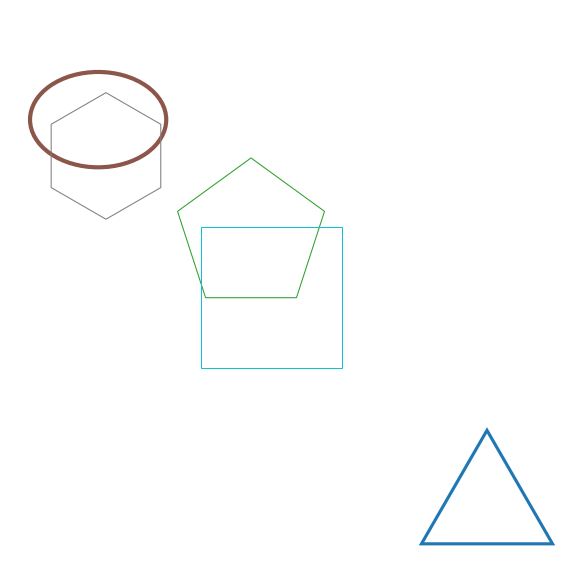[{"shape": "triangle", "thickness": 1.5, "radius": 0.66, "center": [0.843, 0.123]}, {"shape": "pentagon", "thickness": 0.5, "radius": 0.67, "center": [0.435, 0.592]}, {"shape": "oval", "thickness": 2, "radius": 0.59, "center": [0.17, 0.792]}, {"shape": "hexagon", "thickness": 0.5, "radius": 0.55, "center": [0.183, 0.729]}, {"shape": "square", "thickness": 0.5, "radius": 0.61, "center": [0.47, 0.484]}]